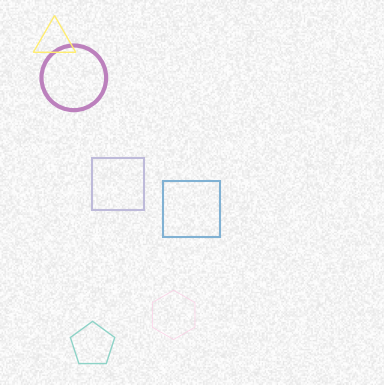[{"shape": "pentagon", "thickness": 1, "radius": 0.3, "center": [0.24, 0.105]}, {"shape": "square", "thickness": 1.5, "radius": 0.34, "center": [0.306, 0.521]}, {"shape": "square", "thickness": 1.5, "radius": 0.36, "center": [0.497, 0.457]}, {"shape": "hexagon", "thickness": 0.5, "radius": 0.32, "center": [0.451, 0.182]}, {"shape": "circle", "thickness": 3, "radius": 0.42, "center": [0.192, 0.798]}, {"shape": "triangle", "thickness": 1, "radius": 0.32, "center": [0.142, 0.896]}]